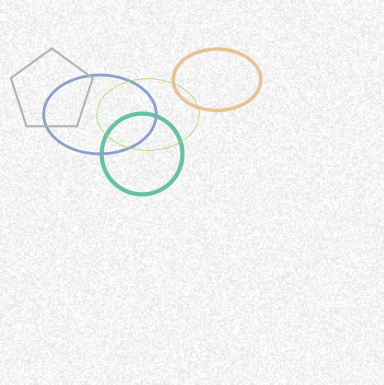[{"shape": "circle", "thickness": 3, "radius": 0.52, "center": [0.369, 0.6]}, {"shape": "oval", "thickness": 2, "radius": 0.73, "center": [0.26, 0.703]}, {"shape": "oval", "thickness": 0.5, "radius": 0.66, "center": [0.384, 0.702]}, {"shape": "oval", "thickness": 2.5, "radius": 0.57, "center": [0.564, 0.793]}, {"shape": "pentagon", "thickness": 1.5, "radius": 0.56, "center": [0.135, 0.762]}]